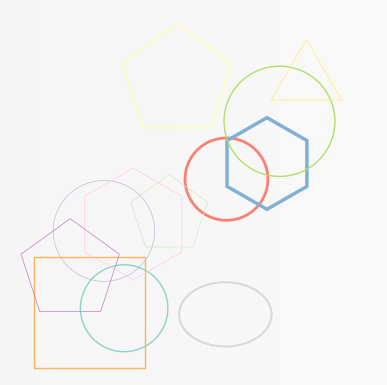[{"shape": "circle", "thickness": 1, "radius": 0.56, "center": [0.32, 0.199]}, {"shape": "pentagon", "thickness": 1, "radius": 0.74, "center": [0.457, 0.789]}, {"shape": "circle", "thickness": 0.5, "radius": 0.65, "center": [0.268, 0.4]}, {"shape": "circle", "thickness": 2, "radius": 0.53, "center": [0.584, 0.535]}, {"shape": "hexagon", "thickness": 2.5, "radius": 0.6, "center": [0.689, 0.575]}, {"shape": "square", "thickness": 1, "radius": 0.72, "center": [0.231, 0.189]}, {"shape": "circle", "thickness": 1, "radius": 0.72, "center": [0.721, 0.685]}, {"shape": "hexagon", "thickness": 0.5, "radius": 0.73, "center": [0.344, 0.418]}, {"shape": "oval", "thickness": 1.5, "radius": 0.6, "center": [0.581, 0.183]}, {"shape": "pentagon", "thickness": 0.5, "radius": 0.67, "center": [0.181, 0.299]}, {"shape": "pentagon", "thickness": 0.5, "radius": 0.52, "center": [0.437, 0.443]}, {"shape": "triangle", "thickness": 0.5, "radius": 0.52, "center": [0.791, 0.793]}]